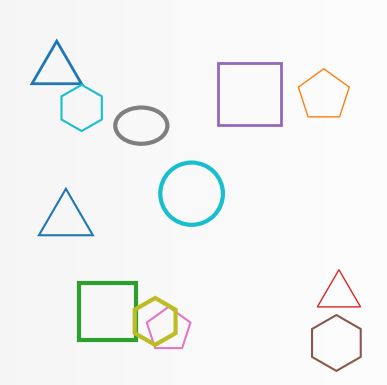[{"shape": "triangle", "thickness": 2, "radius": 0.37, "center": [0.146, 0.819]}, {"shape": "triangle", "thickness": 1.5, "radius": 0.4, "center": [0.17, 0.429]}, {"shape": "pentagon", "thickness": 1, "radius": 0.35, "center": [0.836, 0.752]}, {"shape": "square", "thickness": 3, "radius": 0.37, "center": [0.278, 0.192]}, {"shape": "triangle", "thickness": 1, "radius": 0.32, "center": [0.875, 0.235]}, {"shape": "square", "thickness": 2, "radius": 0.4, "center": [0.643, 0.756]}, {"shape": "hexagon", "thickness": 1.5, "radius": 0.36, "center": [0.868, 0.109]}, {"shape": "pentagon", "thickness": 1.5, "radius": 0.3, "center": [0.435, 0.144]}, {"shape": "oval", "thickness": 3, "radius": 0.34, "center": [0.365, 0.674]}, {"shape": "hexagon", "thickness": 3, "radius": 0.3, "center": [0.4, 0.165]}, {"shape": "circle", "thickness": 3, "radius": 0.4, "center": [0.494, 0.497]}, {"shape": "hexagon", "thickness": 1.5, "radius": 0.3, "center": [0.211, 0.72]}]